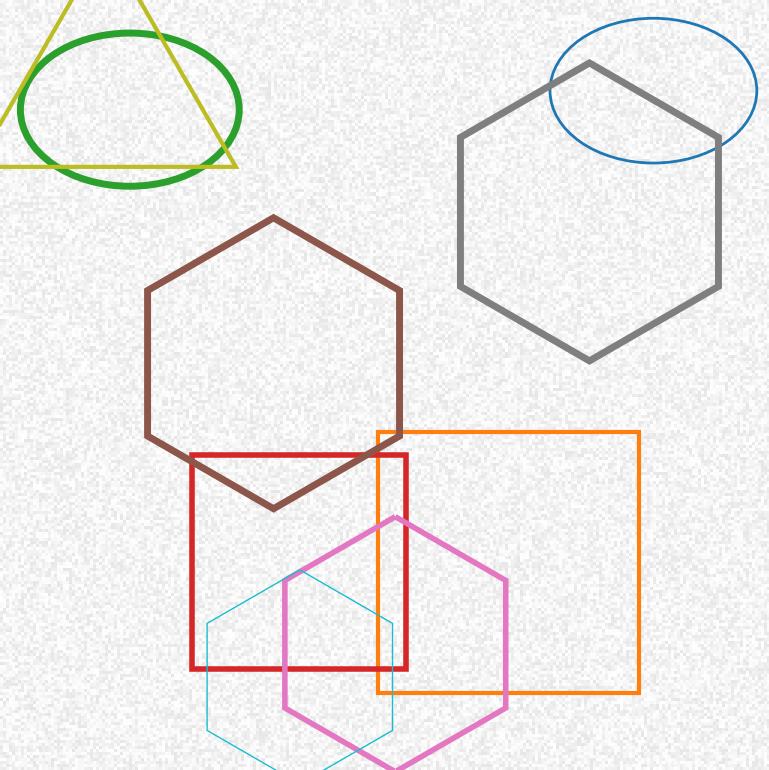[{"shape": "oval", "thickness": 1, "radius": 0.67, "center": [0.849, 0.882]}, {"shape": "square", "thickness": 1.5, "radius": 0.85, "center": [0.661, 0.269]}, {"shape": "oval", "thickness": 2.5, "radius": 0.71, "center": [0.169, 0.858]}, {"shape": "square", "thickness": 2, "radius": 0.69, "center": [0.388, 0.27]}, {"shape": "hexagon", "thickness": 2.5, "radius": 0.94, "center": [0.355, 0.528]}, {"shape": "hexagon", "thickness": 2, "radius": 0.83, "center": [0.513, 0.163]}, {"shape": "hexagon", "thickness": 2.5, "radius": 0.97, "center": [0.766, 0.725]}, {"shape": "triangle", "thickness": 1.5, "radius": 0.98, "center": [0.137, 0.881]}, {"shape": "hexagon", "thickness": 0.5, "radius": 0.7, "center": [0.389, 0.121]}]